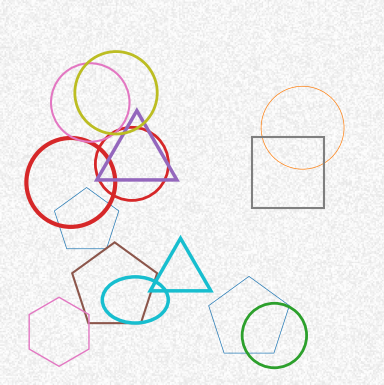[{"shape": "pentagon", "thickness": 0.5, "radius": 0.44, "center": [0.225, 0.425]}, {"shape": "pentagon", "thickness": 0.5, "radius": 0.55, "center": [0.647, 0.172]}, {"shape": "circle", "thickness": 0.5, "radius": 0.54, "center": [0.786, 0.668]}, {"shape": "circle", "thickness": 2, "radius": 0.42, "center": [0.713, 0.129]}, {"shape": "circle", "thickness": 3, "radius": 0.58, "center": [0.184, 0.526]}, {"shape": "circle", "thickness": 2, "radius": 0.47, "center": [0.343, 0.574]}, {"shape": "triangle", "thickness": 2.5, "radius": 0.6, "center": [0.355, 0.593]}, {"shape": "pentagon", "thickness": 1.5, "radius": 0.58, "center": [0.298, 0.255]}, {"shape": "circle", "thickness": 1.5, "radius": 0.51, "center": [0.234, 0.734]}, {"shape": "hexagon", "thickness": 1, "radius": 0.45, "center": [0.153, 0.138]}, {"shape": "square", "thickness": 1.5, "radius": 0.46, "center": [0.748, 0.551]}, {"shape": "circle", "thickness": 2, "radius": 0.54, "center": [0.301, 0.759]}, {"shape": "triangle", "thickness": 2.5, "radius": 0.45, "center": [0.469, 0.29]}, {"shape": "oval", "thickness": 2.5, "radius": 0.43, "center": [0.351, 0.221]}]